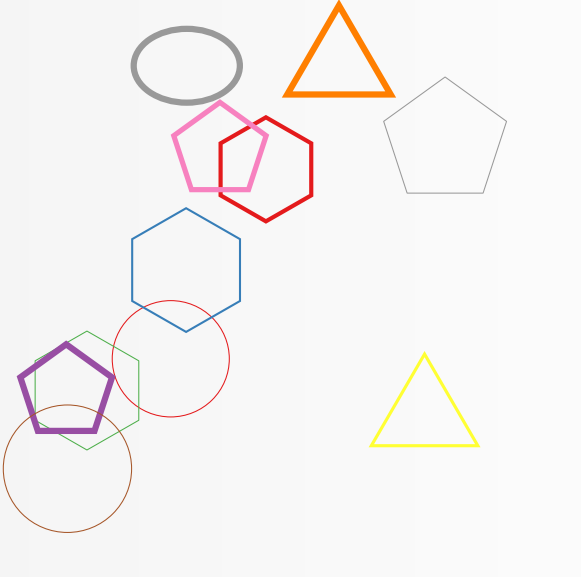[{"shape": "circle", "thickness": 0.5, "radius": 0.5, "center": [0.294, 0.378]}, {"shape": "hexagon", "thickness": 2, "radius": 0.45, "center": [0.457, 0.706]}, {"shape": "hexagon", "thickness": 1, "radius": 0.54, "center": [0.32, 0.531]}, {"shape": "hexagon", "thickness": 0.5, "radius": 0.51, "center": [0.15, 0.323]}, {"shape": "pentagon", "thickness": 3, "radius": 0.41, "center": [0.114, 0.32]}, {"shape": "triangle", "thickness": 3, "radius": 0.51, "center": [0.583, 0.887]}, {"shape": "triangle", "thickness": 1.5, "radius": 0.53, "center": [0.73, 0.28]}, {"shape": "circle", "thickness": 0.5, "radius": 0.55, "center": [0.116, 0.188]}, {"shape": "pentagon", "thickness": 2.5, "radius": 0.42, "center": [0.378, 0.738]}, {"shape": "oval", "thickness": 3, "radius": 0.46, "center": [0.321, 0.885]}, {"shape": "pentagon", "thickness": 0.5, "radius": 0.56, "center": [0.766, 0.755]}]